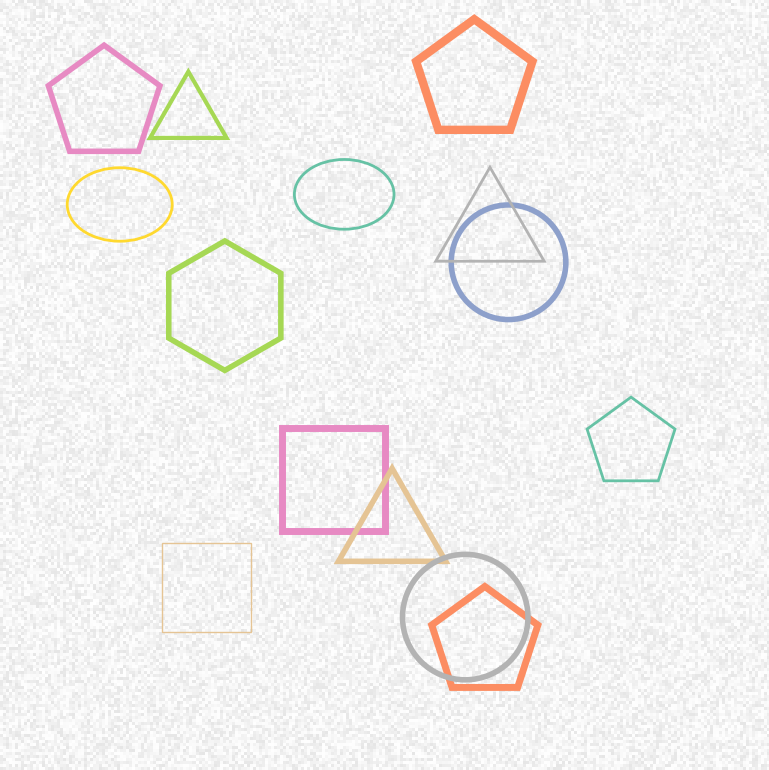[{"shape": "pentagon", "thickness": 1, "radius": 0.3, "center": [0.82, 0.424]}, {"shape": "oval", "thickness": 1, "radius": 0.32, "center": [0.447, 0.748]}, {"shape": "pentagon", "thickness": 2.5, "radius": 0.36, "center": [0.63, 0.166]}, {"shape": "pentagon", "thickness": 3, "radius": 0.4, "center": [0.616, 0.896]}, {"shape": "circle", "thickness": 2, "radius": 0.37, "center": [0.66, 0.659]}, {"shape": "square", "thickness": 2.5, "radius": 0.34, "center": [0.433, 0.377]}, {"shape": "pentagon", "thickness": 2, "radius": 0.38, "center": [0.135, 0.865]}, {"shape": "triangle", "thickness": 1.5, "radius": 0.29, "center": [0.245, 0.85]}, {"shape": "hexagon", "thickness": 2, "radius": 0.42, "center": [0.292, 0.603]}, {"shape": "oval", "thickness": 1, "radius": 0.34, "center": [0.155, 0.734]}, {"shape": "square", "thickness": 0.5, "radius": 0.29, "center": [0.269, 0.237]}, {"shape": "triangle", "thickness": 2, "radius": 0.4, "center": [0.509, 0.311]}, {"shape": "triangle", "thickness": 1, "radius": 0.41, "center": [0.636, 0.701]}, {"shape": "circle", "thickness": 2, "radius": 0.41, "center": [0.604, 0.199]}]